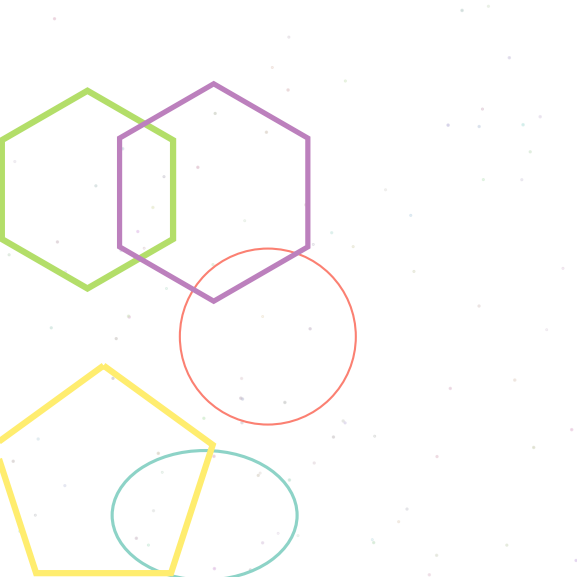[{"shape": "oval", "thickness": 1.5, "radius": 0.8, "center": [0.354, 0.107]}, {"shape": "circle", "thickness": 1, "radius": 0.76, "center": [0.464, 0.416]}, {"shape": "hexagon", "thickness": 3, "radius": 0.86, "center": [0.151, 0.671]}, {"shape": "hexagon", "thickness": 2.5, "radius": 0.94, "center": [0.37, 0.666]}, {"shape": "pentagon", "thickness": 3, "radius": 0.99, "center": [0.179, 0.167]}]